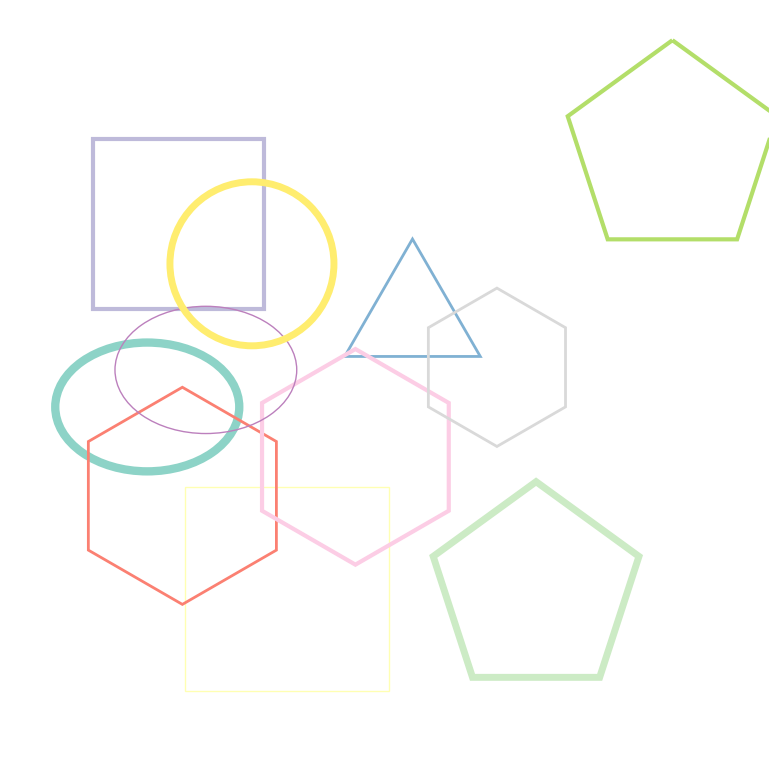[{"shape": "oval", "thickness": 3, "radius": 0.6, "center": [0.191, 0.471]}, {"shape": "square", "thickness": 0.5, "radius": 0.66, "center": [0.373, 0.236]}, {"shape": "square", "thickness": 1.5, "radius": 0.55, "center": [0.232, 0.709]}, {"shape": "hexagon", "thickness": 1, "radius": 0.71, "center": [0.237, 0.356]}, {"shape": "triangle", "thickness": 1, "radius": 0.51, "center": [0.536, 0.588]}, {"shape": "pentagon", "thickness": 1.5, "radius": 0.71, "center": [0.873, 0.805]}, {"shape": "hexagon", "thickness": 1.5, "radius": 0.7, "center": [0.462, 0.407]}, {"shape": "hexagon", "thickness": 1, "radius": 0.51, "center": [0.645, 0.523]}, {"shape": "oval", "thickness": 0.5, "radius": 0.59, "center": [0.267, 0.52]}, {"shape": "pentagon", "thickness": 2.5, "radius": 0.7, "center": [0.696, 0.234]}, {"shape": "circle", "thickness": 2.5, "radius": 0.53, "center": [0.327, 0.657]}]